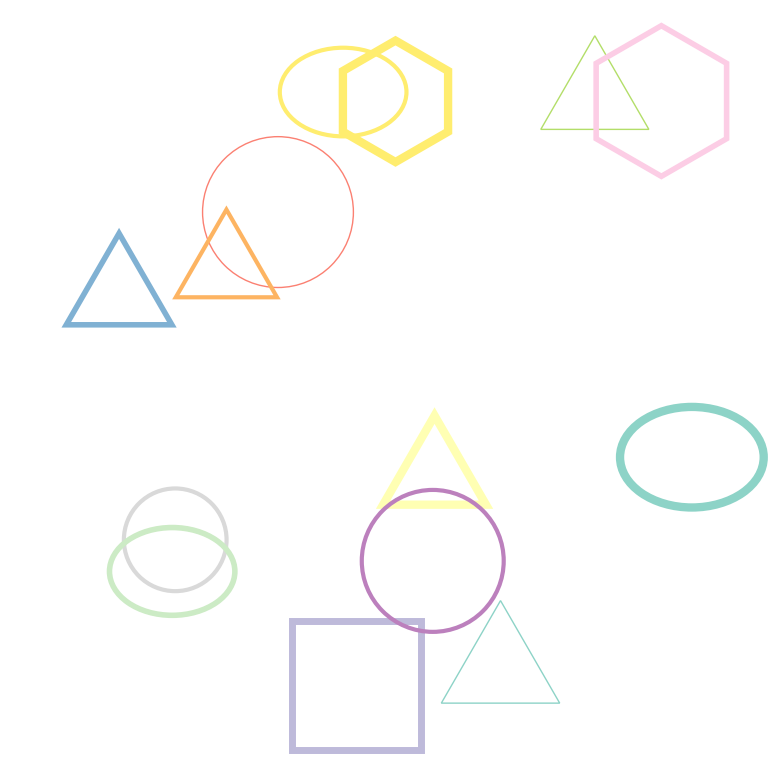[{"shape": "oval", "thickness": 3, "radius": 0.47, "center": [0.899, 0.406]}, {"shape": "triangle", "thickness": 0.5, "radius": 0.44, "center": [0.65, 0.131]}, {"shape": "triangle", "thickness": 3, "radius": 0.39, "center": [0.564, 0.383]}, {"shape": "square", "thickness": 2.5, "radius": 0.42, "center": [0.463, 0.11]}, {"shape": "circle", "thickness": 0.5, "radius": 0.49, "center": [0.361, 0.725]}, {"shape": "triangle", "thickness": 2, "radius": 0.4, "center": [0.155, 0.618]}, {"shape": "triangle", "thickness": 1.5, "radius": 0.38, "center": [0.294, 0.652]}, {"shape": "triangle", "thickness": 0.5, "radius": 0.41, "center": [0.773, 0.872]}, {"shape": "hexagon", "thickness": 2, "radius": 0.49, "center": [0.859, 0.869]}, {"shape": "circle", "thickness": 1.5, "radius": 0.33, "center": [0.228, 0.299]}, {"shape": "circle", "thickness": 1.5, "radius": 0.46, "center": [0.562, 0.272]}, {"shape": "oval", "thickness": 2, "radius": 0.41, "center": [0.224, 0.258]}, {"shape": "oval", "thickness": 1.5, "radius": 0.41, "center": [0.446, 0.88]}, {"shape": "hexagon", "thickness": 3, "radius": 0.39, "center": [0.514, 0.868]}]